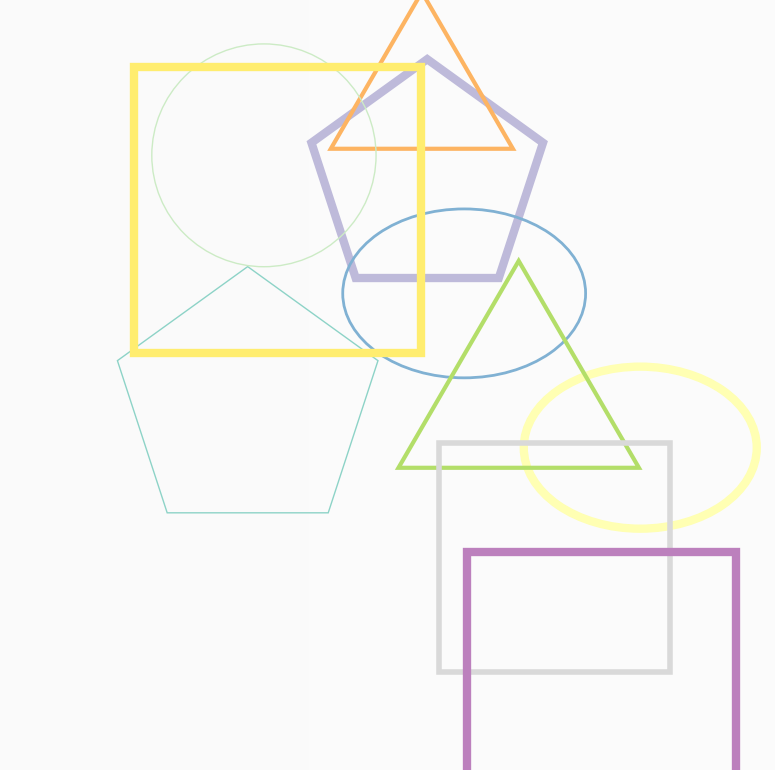[{"shape": "pentagon", "thickness": 0.5, "radius": 0.88, "center": [0.32, 0.477]}, {"shape": "oval", "thickness": 3, "radius": 0.75, "center": [0.826, 0.419]}, {"shape": "pentagon", "thickness": 3, "radius": 0.79, "center": [0.551, 0.766]}, {"shape": "oval", "thickness": 1, "radius": 0.78, "center": [0.599, 0.619]}, {"shape": "triangle", "thickness": 1.5, "radius": 0.68, "center": [0.544, 0.875]}, {"shape": "triangle", "thickness": 1.5, "radius": 0.9, "center": [0.669, 0.482]}, {"shape": "square", "thickness": 2, "radius": 0.74, "center": [0.716, 0.276]}, {"shape": "square", "thickness": 3, "radius": 0.87, "center": [0.776, 0.109]}, {"shape": "circle", "thickness": 0.5, "radius": 0.72, "center": [0.341, 0.798]}, {"shape": "square", "thickness": 3, "radius": 0.93, "center": [0.358, 0.728]}]